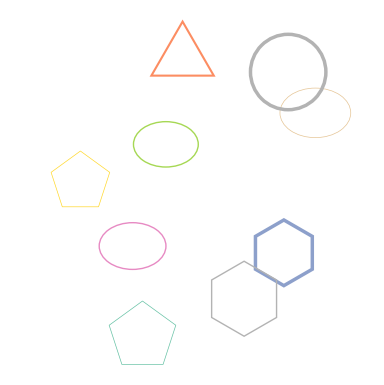[{"shape": "pentagon", "thickness": 0.5, "radius": 0.46, "center": [0.37, 0.127]}, {"shape": "triangle", "thickness": 1.5, "radius": 0.47, "center": [0.474, 0.85]}, {"shape": "hexagon", "thickness": 2.5, "radius": 0.43, "center": [0.737, 0.343]}, {"shape": "oval", "thickness": 1, "radius": 0.43, "center": [0.344, 0.361]}, {"shape": "oval", "thickness": 1, "radius": 0.42, "center": [0.431, 0.625]}, {"shape": "pentagon", "thickness": 0.5, "radius": 0.4, "center": [0.209, 0.528]}, {"shape": "oval", "thickness": 0.5, "radius": 0.46, "center": [0.819, 0.707]}, {"shape": "circle", "thickness": 2.5, "radius": 0.49, "center": [0.749, 0.813]}, {"shape": "hexagon", "thickness": 1, "radius": 0.49, "center": [0.634, 0.224]}]